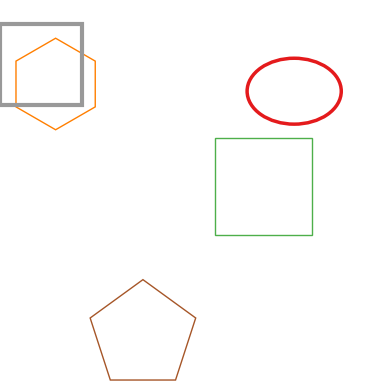[{"shape": "oval", "thickness": 2.5, "radius": 0.61, "center": [0.764, 0.763]}, {"shape": "square", "thickness": 1, "radius": 0.63, "center": [0.684, 0.516]}, {"shape": "hexagon", "thickness": 1, "radius": 0.59, "center": [0.144, 0.782]}, {"shape": "pentagon", "thickness": 1, "radius": 0.72, "center": [0.371, 0.13]}, {"shape": "square", "thickness": 3, "radius": 0.53, "center": [0.107, 0.832]}]